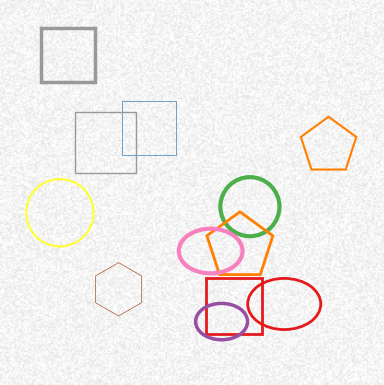[{"shape": "square", "thickness": 2, "radius": 0.36, "center": [0.609, 0.206]}, {"shape": "oval", "thickness": 2, "radius": 0.47, "center": [0.738, 0.21]}, {"shape": "square", "thickness": 0.5, "radius": 0.35, "center": [0.387, 0.668]}, {"shape": "circle", "thickness": 3, "radius": 0.38, "center": [0.649, 0.463]}, {"shape": "oval", "thickness": 2.5, "radius": 0.34, "center": [0.576, 0.165]}, {"shape": "pentagon", "thickness": 2, "radius": 0.45, "center": [0.623, 0.36]}, {"shape": "pentagon", "thickness": 1.5, "radius": 0.38, "center": [0.853, 0.621]}, {"shape": "circle", "thickness": 1.5, "radius": 0.44, "center": [0.156, 0.447]}, {"shape": "hexagon", "thickness": 0.5, "radius": 0.35, "center": [0.308, 0.249]}, {"shape": "oval", "thickness": 3, "radius": 0.41, "center": [0.547, 0.348]}, {"shape": "square", "thickness": 1, "radius": 0.4, "center": [0.275, 0.63]}, {"shape": "square", "thickness": 2.5, "radius": 0.35, "center": [0.177, 0.856]}]